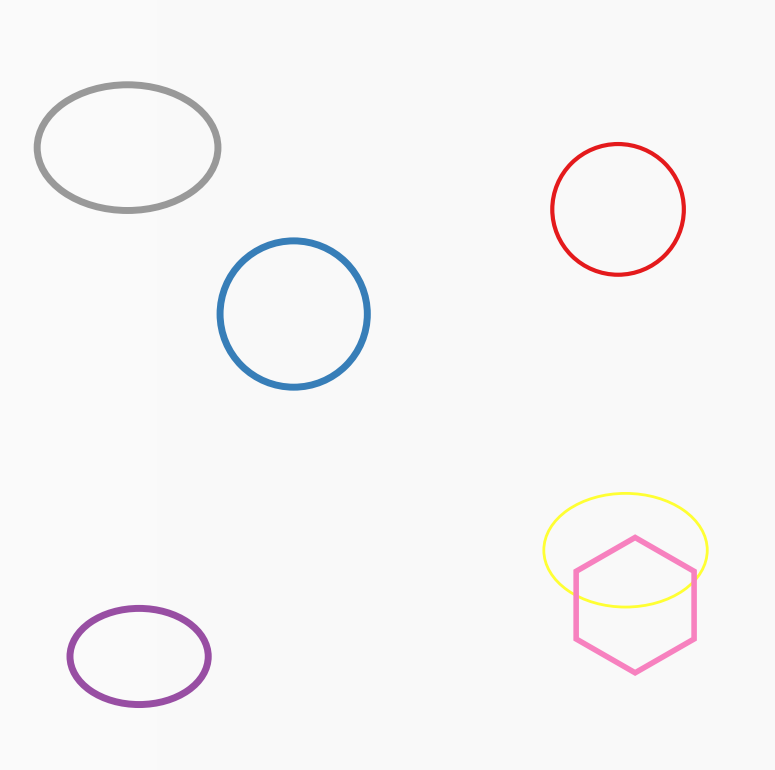[{"shape": "circle", "thickness": 1.5, "radius": 0.42, "center": [0.798, 0.728]}, {"shape": "circle", "thickness": 2.5, "radius": 0.48, "center": [0.379, 0.592]}, {"shape": "oval", "thickness": 2.5, "radius": 0.45, "center": [0.179, 0.147]}, {"shape": "oval", "thickness": 1, "radius": 0.53, "center": [0.807, 0.285]}, {"shape": "hexagon", "thickness": 2, "radius": 0.44, "center": [0.82, 0.214]}, {"shape": "oval", "thickness": 2.5, "radius": 0.58, "center": [0.165, 0.808]}]